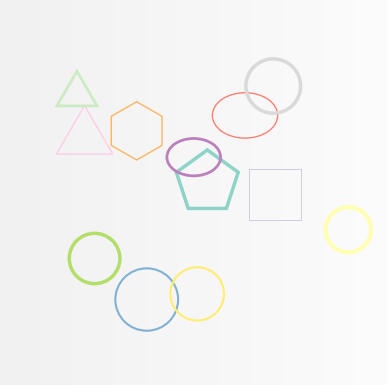[{"shape": "pentagon", "thickness": 2.5, "radius": 0.42, "center": [0.535, 0.527]}, {"shape": "circle", "thickness": 3, "radius": 0.29, "center": [0.899, 0.403]}, {"shape": "square", "thickness": 0.5, "radius": 0.33, "center": [0.71, 0.494]}, {"shape": "oval", "thickness": 1, "radius": 0.42, "center": [0.632, 0.7]}, {"shape": "circle", "thickness": 1.5, "radius": 0.41, "center": [0.379, 0.222]}, {"shape": "hexagon", "thickness": 1, "radius": 0.38, "center": [0.353, 0.66]}, {"shape": "circle", "thickness": 2.5, "radius": 0.33, "center": [0.244, 0.329]}, {"shape": "triangle", "thickness": 1, "radius": 0.42, "center": [0.218, 0.642]}, {"shape": "circle", "thickness": 2.5, "radius": 0.35, "center": [0.705, 0.777]}, {"shape": "oval", "thickness": 2, "radius": 0.35, "center": [0.5, 0.592]}, {"shape": "triangle", "thickness": 2, "radius": 0.3, "center": [0.199, 0.755]}, {"shape": "circle", "thickness": 1.5, "radius": 0.35, "center": [0.509, 0.237]}]